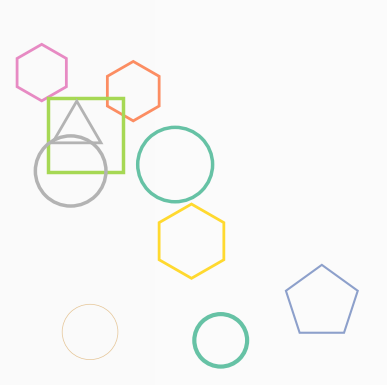[{"shape": "circle", "thickness": 2.5, "radius": 0.48, "center": [0.452, 0.573]}, {"shape": "circle", "thickness": 3, "radius": 0.34, "center": [0.57, 0.116]}, {"shape": "hexagon", "thickness": 2, "radius": 0.39, "center": [0.344, 0.763]}, {"shape": "pentagon", "thickness": 1.5, "radius": 0.49, "center": [0.831, 0.215]}, {"shape": "hexagon", "thickness": 2, "radius": 0.37, "center": [0.108, 0.811]}, {"shape": "square", "thickness": 2.5, "radius": 0.48, "center": [0.221, 0.65]}, {"shape": "hexagon", "thickness": 2, "radius": 0.48, "center": [0.494, 0.374]}, {"shape": "circle", "thickness": 0.5, "radius": 0.36, "center": [0.232, 0.138]}, {"shape": "circle", "thickness": 2.5, "radius": 0.46, "center": [0.182, 0.556]}, {"shape": "triangle", "thickness": 2, "radius": 0.36, "center": [0.198, 0.665]}]